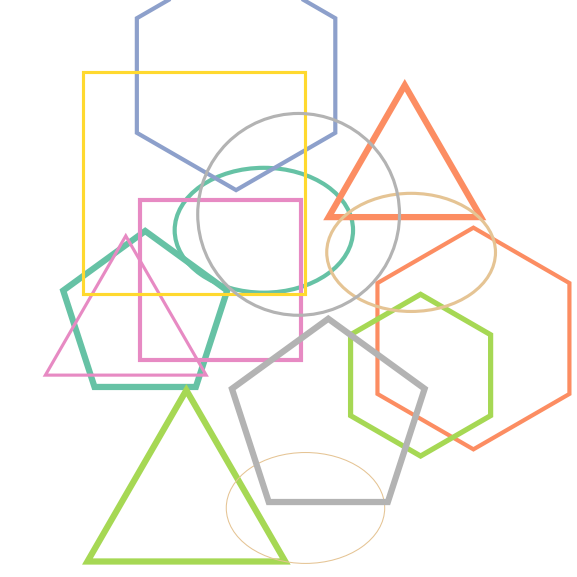[{"shape": "pentagon", "thickness": 3, "radius": 0.75, "center": [0.251, 0.45]}, {"shape": "oval", "thickness": 2, "radius": 0.77, "center": [0.457, 0.6]}, {"shape": "triangle", "thickness": 3, "radius": 0.76, "center": [0.701, 0.699]}, {"shape": "hexagon", "thickness": 2, "radius": 0.96, "center": [0.82, 0.413]}, {"shape": "hexagon", "thickness": 2, "radius": 0.99, "center": [0.409, 0.868]}, {"shape": "square", "thickness": 2, "radius": 0.69, "center": [0.382, 0.514]}, {"shape": "triangle", "thickness": 1.5, "radius": 0.8, "center": [0.218, 0.43]}, {"shape": "hexagon", "thickness": 2.5, "radius": 0.7, "center": [0.728, 0.349]}, {"shape": "triangle", "thickness": 3, "radius": 0.99, "center": [0.323, 0.126]}, {"shape": "square", "thickness": 1.5, "radius": 0.96, "center": [0.336, 0.682]}, {"shape": "oval", "thickness": 1.5, "radius": 0.73, "center": [0.712, 0.562]}, {"shape": "oval", "thickness": 0.5, "radius": 0.69, "center": [0.529, 0.12]}, {"shape": "circle", "thickness": 1.5, "radius": 0.87, "center": [0.517, 0.628]}, {"shape": "pentagon", "thickness": 3, "radius": 0.88, "center": [0.568, 0.272]}]